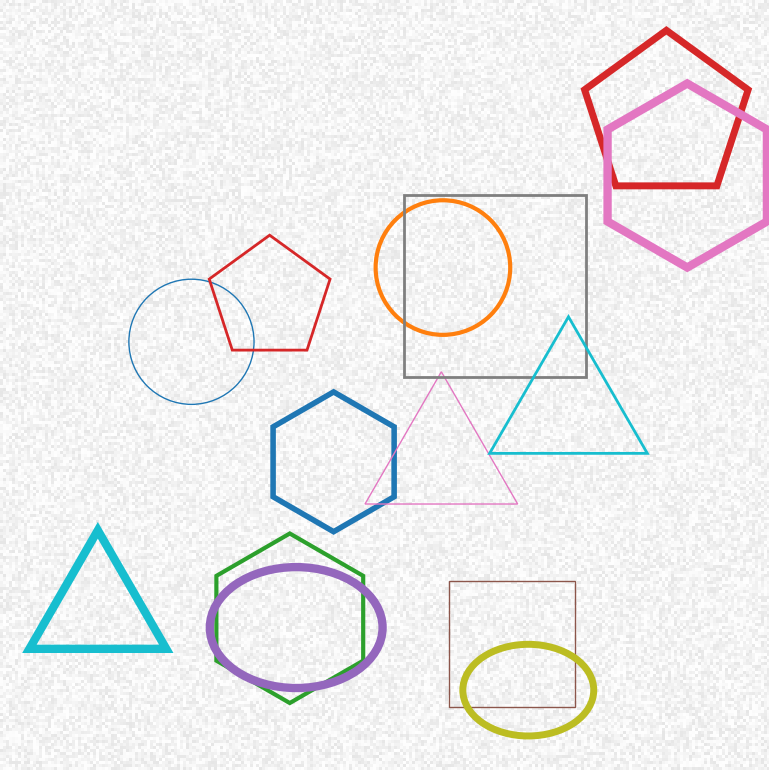[{"shape": "circle", "thickness": 0.5, "radius": 0.41, "center": [0.249, 0.556]}, {"shape": "hexagon", "thickness": 2, "radius": 0.45, "center": [0.433, 0.4]}, {"shape": "circle", "thickness": 1.5, "radius": 0.44, "center": [0.575, 0.653]}, {"shape": "hexagon", "thickness": 1.5, "radius": 0.55, "center": [0.376, 0.197]}, {"shape": "pentagon", "thickness": 1, "radius": 0.41, "center": [0.35, 0.612]}, {"shape": "pentagon", "thickness": 2.5, "radius": 0.56, "center": [0.865, 0.849]}, {"shape": "oval", "thickness": 3, "radius": 0.56, "center": [0.385, 0.185]}, {"shape": "square", "thickness": 0.5, "radius": 0.41, "center": [0.665, 0.164]}, {"shape": "hexagon", "thickness": 3, "radius": 0.6, "center": [0.893, 0.772]}, {"shape": "triangle", "thickness": 0.5, "radius": 0.57, "center": [0.573, 0.403]}, {"shape": "square", "thickness": 1, "radius": 0.59, "center": [0.643, 0.628]}, {"shape": "oval", "thickness": 2.5, "radius": 0.43, "center": [0.686, 0.104]}, {"shape": "triangle", "thickness": 3, "radius": 0.51, "center": [0.127, 0.209]}, {"shape": "triangle", "thickness": 1, "radius": 0.59, "center": [0.738, 0.47]}]